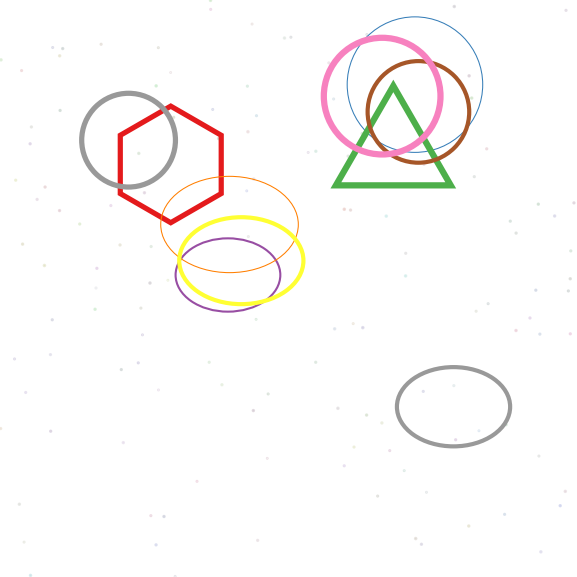[{"shape": "hexagon", "thickness": 2.5, "radius": 0.5, "center": [0.296, 0.714]}, {"shape": "circle", "thickness": 0.5, "radius": 0.59, "center": [0.719, 0.853]}, {"shape": "triangle", "thickness": 3, "radius": 0.57, "center": [0.681, 0.736]}, {"shape": "oval", "thickness": 1, "radius": 0.45, "center": [0.395, 0.523]}, {"shape": "oval", "thickness": 0.5, "radius": 0.6, "center": [0.397, 0.61]}, {"shape": "oval", "thickness": 2, "radius": 0.54, "center": [0.418, 0.548]}, {"shape": "circle", "thickness": 2, "radius": 0.44, "center": [0.725, 0.805]}, {"shape": "circle", "thickness": 3, "radius": 0.51, "center": [0.662, 0.833]}, {"shape": "circle", "thickness": 2.5, "radius": 0.41, "center": [0.223, 0.756]}, {"shape": "oval", "thickness": 2, "radius": 0.49, "center": [0.785, 0.295]}]